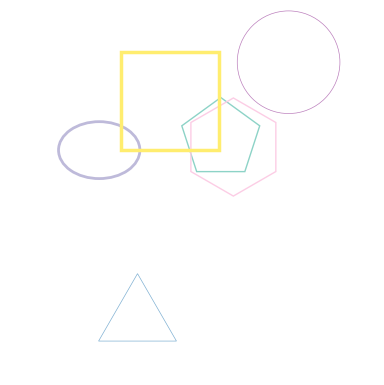[{"shape": "pentagon", "thickness": 1, "radius": 0.53, "center": [0.573, 0.64]}, {"shape": "oval", "thickness": 2, "radius": 0.53, "center": [0.258, 0.61]}, {"shape": "triangle", "thickness": 0.5, "radius": 0.58, "center": [0.357, 0.172]}, {"shape": "hexagon", "thickness": 1, "radius": 0.64, "center": [0.606, 0.618]}, {"shape": "circle", "thickness": 0.5, "radius": 0.67, "center": [0.75, 0.838]}, {"shape": "square", "thickness": 2.5, "radius": 0.64, "center": [0.441, 0.738]}]